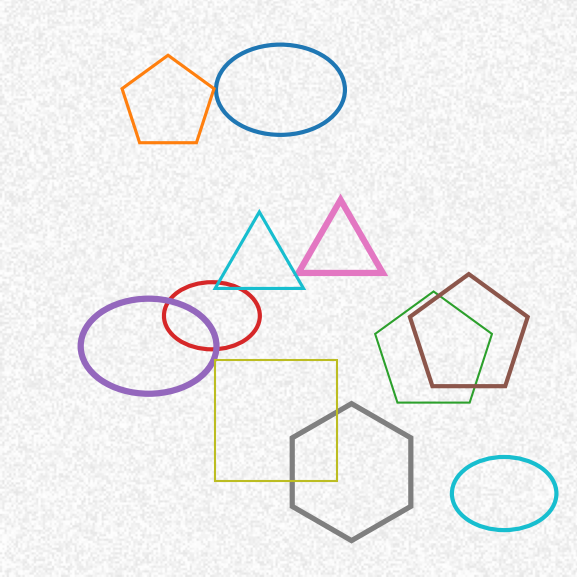[{"shape": "oval", "thickness": 2, "radius": 0.56, "center": [0.486, 0.844]}, {"shape": "pentagon", "thickness": 1.5, "radius": 0.42, "center": [0.291, 0.82]}, {"shape": "pentagon", "thickness": 1, "radius": 0.53, "center": [0.751, 0.388]}, {"shape": "oval", "thickness": 2, "radius": 0.42, "center": [0.367, 0.452]}, {"shape": "oval", "thickness": 3, "radius": 0.59, "center": [0.257, 0.4]}, {"shape": "pentagon", "thickness": 2, "radius": 0.54, "center": [0.812, 0.417]}, {"shape": "triangle", "thickness": 3, "radius": 0.42, "center": [0.59, 0.569]}, {"shape": "hexagon", "thickness": 2.5, "radius": 0.59, "center": [0.609, 0.182]}, {"shape": "square", "thickness": 1, "radius": 0.53, "center": [0.479, 0.271]}, {"shape": "oval", "thickness": 2, "radius": 0.45, "center": [0.873, 0.145]}, {"shape": "triangle", "thickness": 1.5, "radius": 0.44, "center": [0.449, 0.544]}]